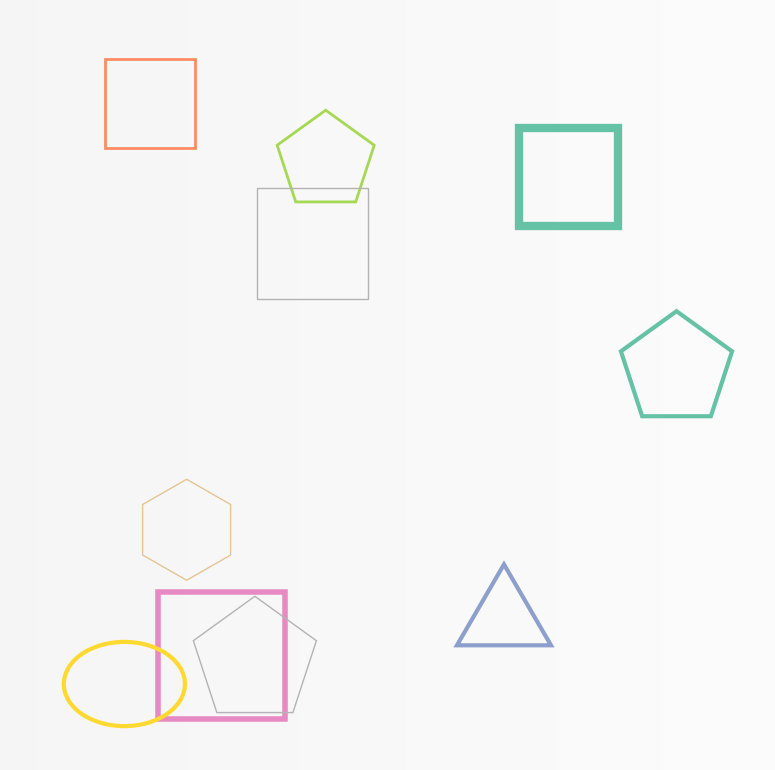[{"shape": "square", "thickness": 3, "radius": 0.32, "center": [0.734, 0.77]}, {"shape": "pentagon", "thickness": 1.5, "radius": 0.38, "center": [0.873, 0.52]}, {"shape": "square", "thickness": 1, "radius": 0.29, "center": [0.194, 0.866]}, {"shape": "triangle", "thickness": 1.5, "radius": 0.35, "center": [0.65, 0.197]}, {"shape": "square", "thickness": 2, "radius": 0.41, "center": [0.285, 0.149]}, {"shape": "pentagon", "thickness": 1, "radius": 0.33, "center": [0.42, 0.791]}, {"shape": "oval", "thickness": 1.5, "radius": 0.39, "center": [0.16, 0.112]}, {"shape": "hexagon", "thickness": 0.5, "radius": 0.33, "center": [0.241, 0.312]}, {"shape": "pentagon", "thickness": 0.5, "radius": 0.42, "center": [0.329, 0.142]}, {"shape": "square", "thickness": 0.5, "radius": 0.36, "center": [0.403, 0.684]}]